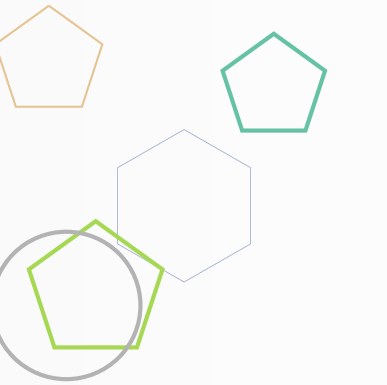[{"shape": "pentagon", "thickness": 3, "radius": 0.69, "center": [0.707, 0.773]}, {"shape": "hexagon", "thickness": 0.5, "radius": 0.99, "center": [0.475, 0.465]}, {"shape": "pentagon", "thickness": 3, "radius": 0.91, "center": [0.247, 0.244]}, {"shape": "pentagon", "thickness": 1.5, "radius": 0.73, "center": [0.126, 0.84]}, {"shape": "circle", "thickness": 3, "radius": 0.96, "center": [0.171, 0.207]}]